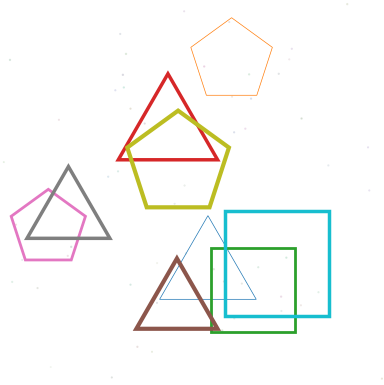[{"shape": "triangle", "thickness": 0.5, "radius": 0.72, "center": [0.54, 0.295]}, {"shape": "pentagon", "thickness": 0.5, "radius": 0.56, "center": [0.602, 0.843]}, {"shape": "square", "thickness": 2, "radius": 0.55, "center": [0.656, 0.246]}, {"shape": "triangle", "thickness": 2.5, "radius": 0.74, "center": [0.436, 0.659]}, {"shape": "triangle", "thickness": 3, "radius": 0.61, "center": [0.46, 0.207]}, {"shape": "pentagon", "thickness": 2, "radius": 0.51, "center": [0.125, 0.407]}, {"shape": "triangle", "thickness": 2.5, "radius": 0.62, "center": [0.178, 0.443]}, {"shape": "pentagon", "thickness": 3, "radius": 0.69, "center": [0.463, 0.574]}, {"shape": "square", "thickness": 2.5, "radius": 0.68, "center": [0.719, 0.315]}]